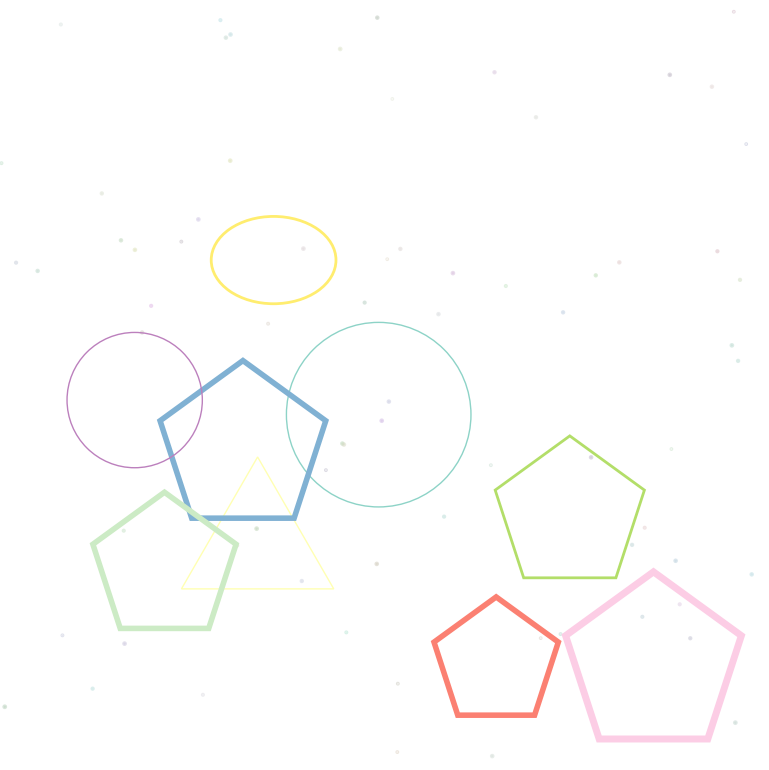[{"shape": "circle", "thickness": 0.5, "radius": 0.6, "center": [0.492, 0.461]}, {"shape": "triangle", "thickness": 0.5, "radius": 0.57, "center": [0.335, 0.292]}, {"shape": "pentagon", "thickness": 2, "radius": 0.42, "center": [0.644, 0.14]}, {"shape": "pentagon", "thickness": 2, "radius": 0.57, "center": [0.315, 0.419]}, {"shape": "pentagon", "thickness": 1, "radius": 0.51, "center": [0.74, 0.332]}, {"shape": "pentagon", "thickness": 2.5, "radius": 0.6, "center": [0.849, 0.137]}, {"shape": "circle", "thickness": 0.5, "radius": 0.44, "center": [0.175, 0.48]}, {"shape": "pentagon", "thickness": 2, "radius": 0.49, "center": [0.214, 0.263]}, {"shape": "oval", "thickness": 1, "radius": 0.41, "center": [0.355, 0.662]}]